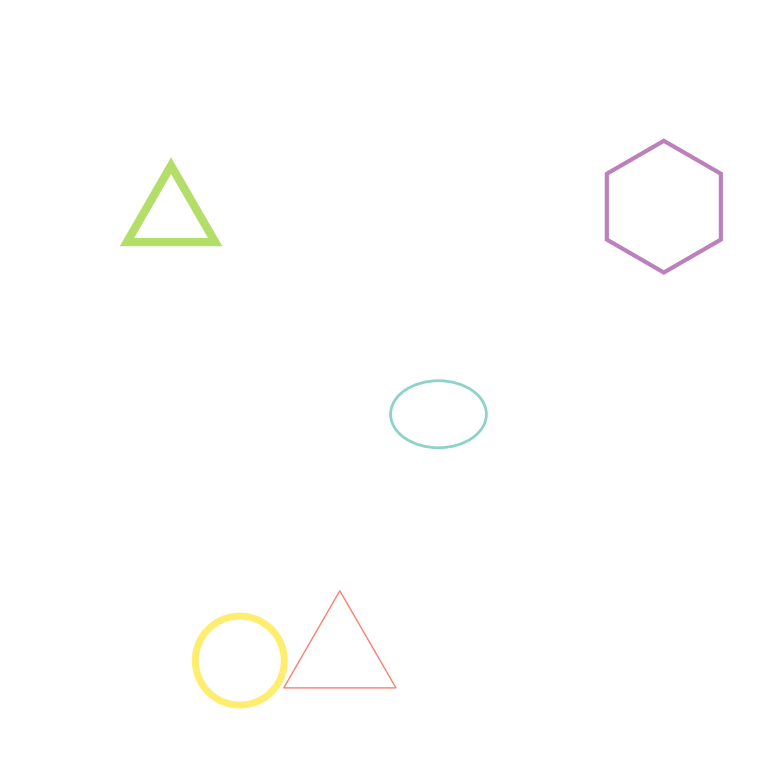[{"shape": "oval", "thickness": 1, "radius": 0.31, "center": [0.569, 0.462]}, {"shape": "triangle", "thickness": 0.5, "radius": 0.42, "center": [0.441, 0.149]}, {"shape": "triangle", "thickness": 3, "radius": 0.33, "center": [0.222, 0.719]}, {"shape": "hexagon", "thickness": 1.5, "radius": 0.43, "center": [0.862, 0.732]}, {"shape": "circle", "thickness": 2.5, "radius": 0.29, "center": [0.311, 0.142]}]